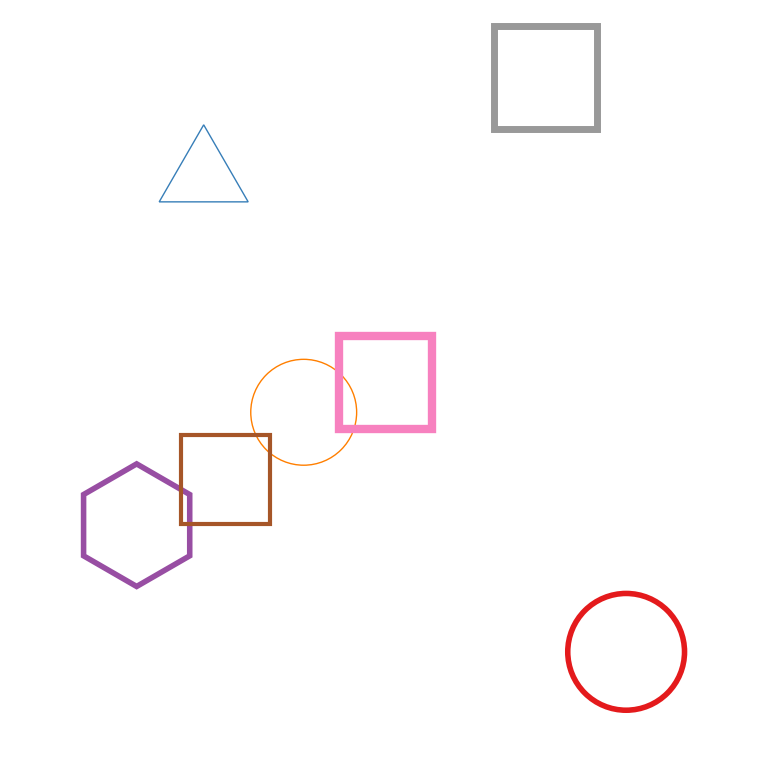[{"shape": "circle", "thickness": 2, "radius": 0.38, "center": [0.813, 0.153]}, {"shape": "triangle", "thickness": 0.5, "radius": 0.33, "center": [0.265, 0.771]}, {"shape": "hexagon", "thickness": 2, "radius": 0.4, "center": [0.177, 0.318]}, {"shape": "circle", "thickness": 0.5, "radius": 0.34, "center": [0.394, 0.465]}, {"shape": "square", "thickness": 1.5, "radius": 0.29, "center": [0.293, 0.377]}, {"shape": "square", "thickness": 3, "radius": 0.3, "center": [0.501, 0.503]}, {"shape": "square", "thickness": 2.5, "radius": 0.33, "center": [0.708, 0.9]}]